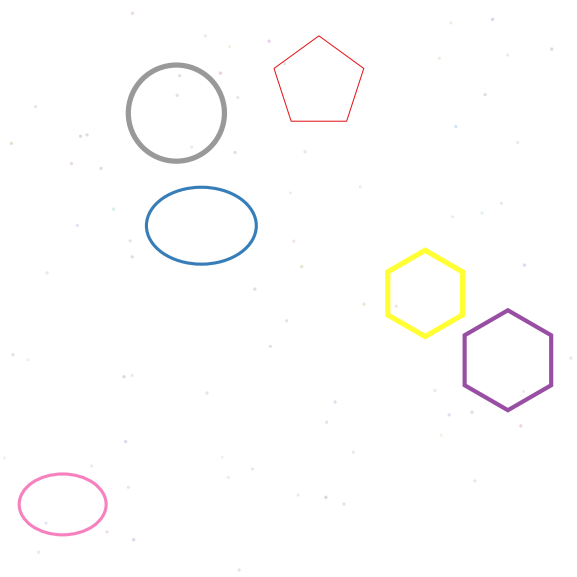[{"shape": "pentagon", "thickness": 0.5, "radius": 0.41, "center": [0.552, 0.855]}, {"shape": "oval", "thickness": 1.5, "radius": 0.48, "center": [0.349, 0.608]}, {"shape": "hexagon", "thickness": 2, "radius": 0.43, "center": [0.879, 0.375]}, {"shape": "hexagon", "thickness": 2.5, "radius": 0.37, "center": [0.736, 0.491]}, {"shape": "oval", "thickness": 1.5, "radius": 0.38, "center": [0.109, 0.126]}, {"shape": "circle", "thickness": 2.5, "radius": 0.42, "center": [0.305, 0.803]}]